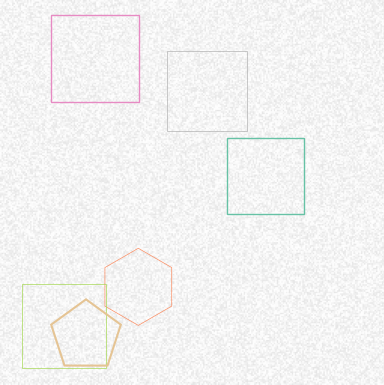[{"shape": "square", "thickness": 1, "radius": 0.5, "center": [0.689, 0.543]}, {"shape": "hexagon", "thickness": 0.5, "radius": 0.5, "center": [0.359, 0.255]}, {"shape": "square", "thickness": 1, "radius": 0.57, "center": [0.246, 0.848]}, {"shape": "square", "thickness": 0.5, "radius": 0.54, "center": [0.166, 0.153]}, {"shape": "pentagon", "thickness": 1.5, "radius": 0.48, "center": [0.223, 0.127]}, {"shape": "square", "thickness": 0.5, "radius": 0.52, "center": [0.537, 0.765]}]